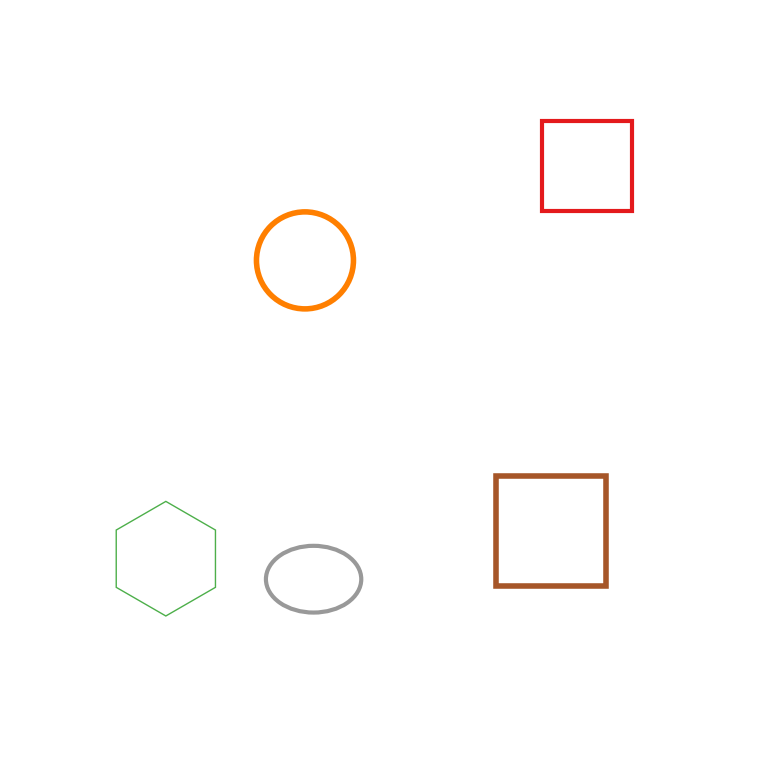[{"shape": "square", "thickness": 1.5, "radius": 0.29, "center": [0.762, 0.784]}, {"shape": "hexagon", "thickness": 0.5, "radius": 0.37, "center": [0.215, 0.274]}, {"shape": "circle", "thickness": 2, "radius": 0.31, "center": [0.396, 0.662]}, {"shape": "square", "thickness": 2, "radius": 0.36, "center": [0.715, 0.31]}, {"shape": "oval", "thickness": 1.5, "radius": 0.31, "center": [0.407, 0.248]}]